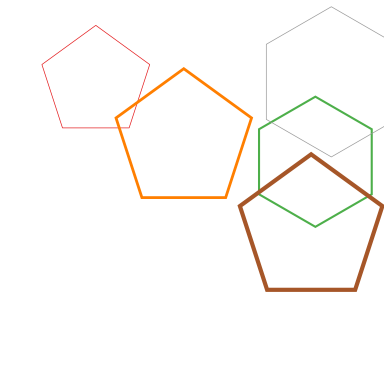[{"shape": "pentagon", "thickness": 0.5, "radius": 0.74, "center": [0.249, 0.787]}, {"shape": "hexagon", "thickness": 1.5, "radius": 0.85, "center": [0.819, 0.58]}, {"shape": "pentagon", "thickness": 2, "radius": 0.93, "center": [0.477, 0.636]}, {"shape": "pentagon", "thickness": 3, "radius": 0.97, "center": [0.808, 0.405]}, {"shape": "hexagon", "thickness": 0.5, "radius": 0.98, "center": [0.861, 0.787]}]